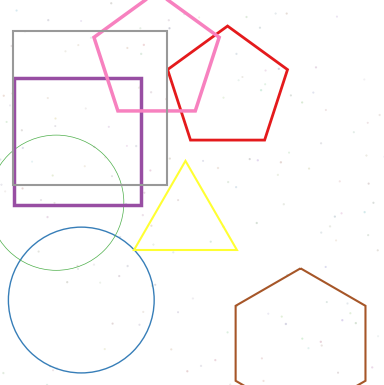[{"shape": "pentagon", "thickness": 2, "radius": 0.82, "center": [0.591, 0.769]}, {"shape": "circle", "thickness": 1, "radius": 0.95, "center": [0.211, 0.221]}, {"shape": "circle", "thickness": 0.5, "radius": 0.88, "center": [0.146, 0.473]}, {"shape": "square", "thickness": 2.5, "radius": 0.83, "center": [0.202, 0.632]}, {"shape": "triangle", "thickness": 1.5, "radius": 0.77, "center": [0.482, 0.428]}, {"shape": "hexagon", "thickness": 1.5, "radius": 0.97, "center": [0.781, 0.108]}, {"shape": "pentagon", "thickness": 2.5, "radius": 0.85, "center": [0.407, 0.85]}, {"shape": "square", "thickness": 1.5, "radius": 1.0, "center": [0.234, 0.72]}]